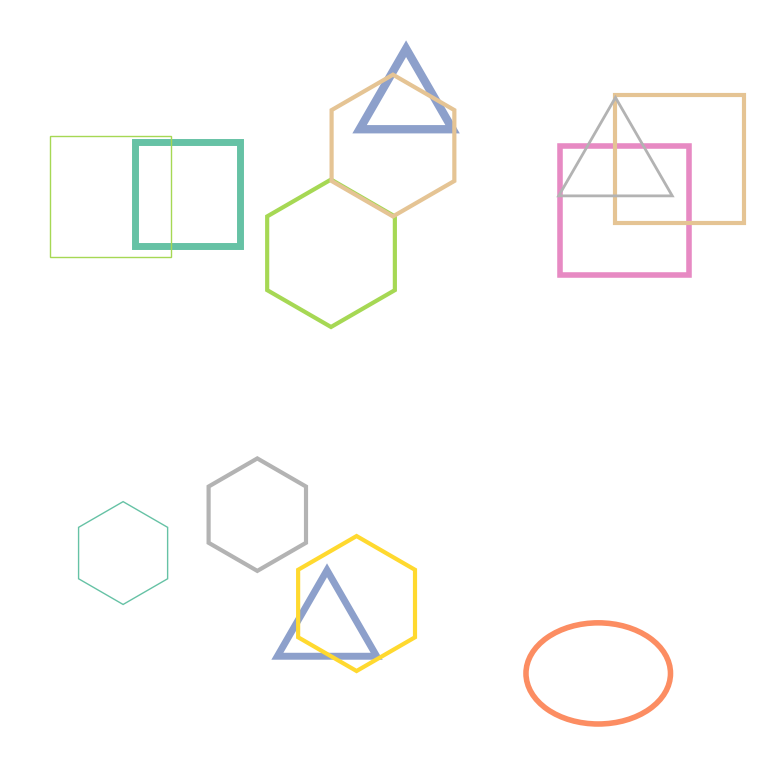[{"shape": "hexagon", "thickness": 0.5, "radius": 0.33, "center": [0.16, 0.282]}, {"shape": "square", "thickness": 2.5, "radius": 0.34, "center": [0.243, 0.748]}, {"shape": "oval", "thickness": 2, "radius": 0.47, "center": [0.777, 0.125]}, {"shape": "triangle", "thickness": 3, "radius": 0.35, "center": [0.527, 0.867]}, {"shape": "triangle", "thickness": 2.5, "radius": 0.37, "center": [0.425, 0.185]}, {"shape": "square", "thickness": 2, "radius": 0.42, "center": [0.811, 0.727]}, {"shape": "hexagon", "thickness": 1.5, "radius": 0.48, "center": [0.43, 0.671]}, {"shape": "square", "thickness": 0.5, "radius": 0.39, "center": [0.143, 0.745]}, {"shape": "hexagon", "thickness": 1.5, "radius": 0.44, "center": [0.463, 0.216]}, {"shape": "hexagon", "thickness": 1.5, "radius": 0.46, "center": [0.51, 0.811]}, {"shape": "square", "thickness": 1.5, "radius": 0.42, "center": [0.882, 0.793]}, {"shape": "hexagon", "thickness": 1.5, "radius": 0.37, "center": [0.334, 0.332]}, {"shape": "triangle", "thickness": 1, "radius": 0.43, "center": [0.799, 0.788]}]